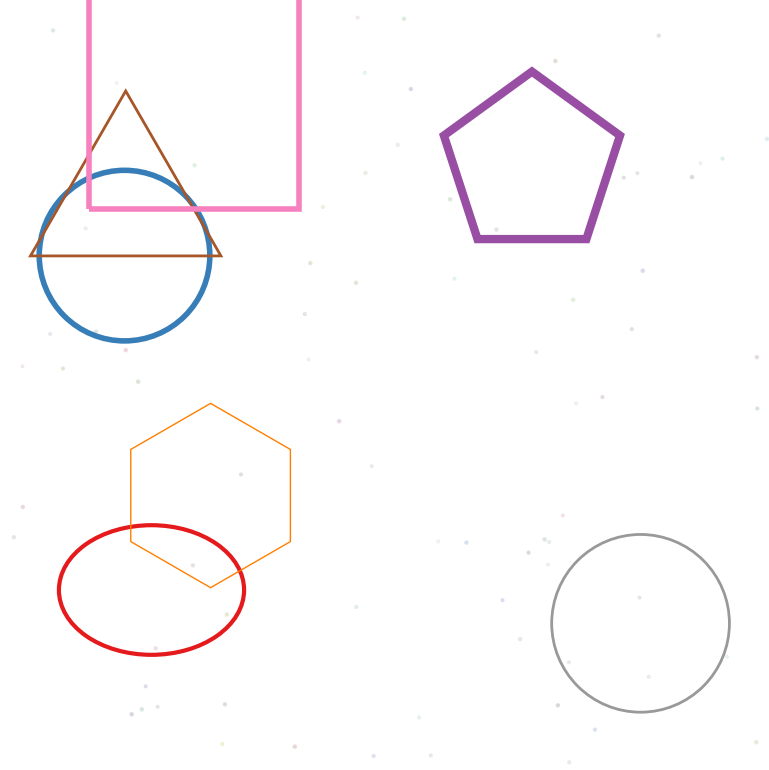[{"shape": "oval", "thickness": 1.5, "radius": 0.6, "center": [0.197, 0.234]}, {"shape": "circle", "thickness": 2, "radius": 0.55, "center": [0.162, 0.668]}, {"shape": "pentagon", "thickness": 3, "radius": 0.6, "center": [0.691, 0.787]}, {"shape": "hexagon", "thickness": 0.5, "radius": 0.6, "center": [0.273, 0.356]}, {"shape": "triangle", "thickness": 1, "radius": 0.71, "center": [0.163, 0.739]}, {"shape": "square", "thickness": 2, "radius": 0.68, "center": [0.252, 0.865]}, {"shape": "circle", "thickness": 1, "radius": 0.58, "center": [0.832, 0.19]}]